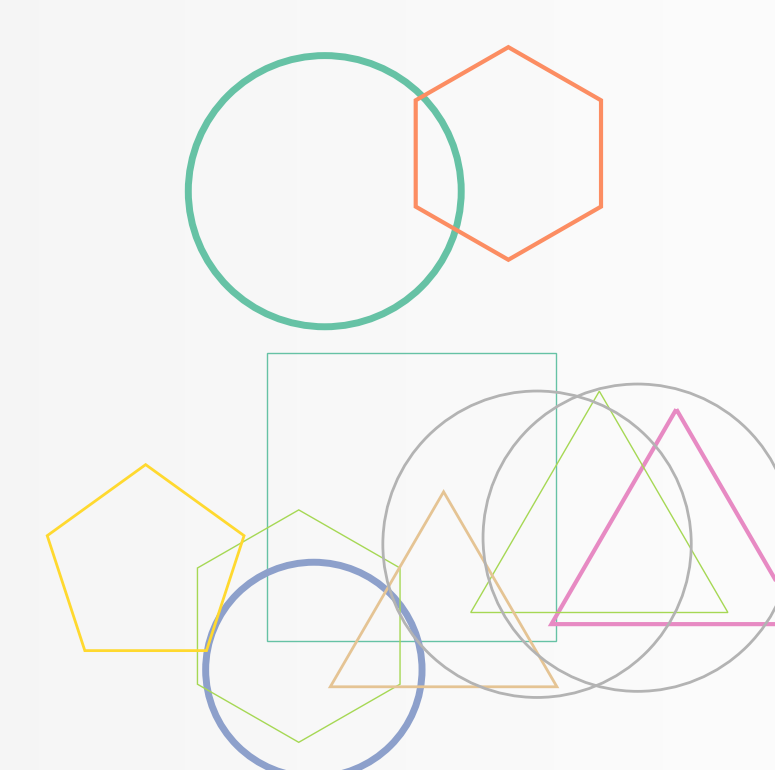[{"shape": "circle", "thickness": 2.5, "radius": 0.88, "center": [0.419, 0.752]}, {"shape": "square", "thickness": 0.5, "radius": 0.93, "center": [0.531, 0.354]}, {"shape": "hexagon", "thickness": 1.5, "radius": 0.69, "center": [0.656, 0.801]}, {"shape": "circle", "thickness": 2.5, "radius": 0.7, "center": [0.405, 0.13]}, {"shape": "triangle", "thickness": 1.5, "radius": 0.93, "center": [0.873, 0.282]}, {"shape": "hexagon", "thickness": 0.5, "radius": 0.75, "center": [0.385, 0.187]}, {"shape": "triangle", "thickness": 0.5, "radius": 0.96, "center": [0.773, 0.3]}, {"shape": "pentagon", "thickness": 1, "radius": 0.67, "center": [0.188, 0.263]}, {"shape": "triangle", "thickness": 1, "radius": 0.84, "center": [0.572, 0.192]}, {"shape": "circle", "thickness": 1, "radius": 0.99, "center": [0.693, 0.293]}, {"shape": "circle", "thickness": 1, "radius": 1.0, "center": [0.823, 0.302]}]